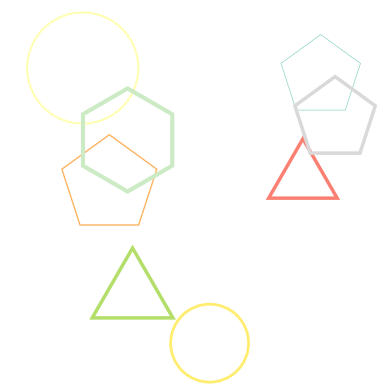[{"shape": "pentagon", "thickness": 0.5, "radius": 0.54, "center": [0.833, 0.802]}, {"shape": "circle", "thickness": 1.5, "radius": 0.72, "center": [0.215, 0.823]}, {"shape": "triangle", "thickness": 2.5, "radius": 0.51, "center": [0.787, 0.537]}, {"shape": "pentagon", "thickness": 1, "radius": 0.65, "center": [0.284, 0.521]}, {"shape": "triangle", "thickness": 2.5, "radius": 0.61, "center": [0.344, 0.235]}, {"shape": "pentagon", "thickness": 2.5, "radius": 0.55, "center": [0.87, 0.691]}, {"shape": "hexagon", "thickness": 3, "radius": 0.67, "center": [0.331, 0.636]}, {"shape": "circle", "thickness": 2, "radius": 0.51, "center": [0.544, 0.109]}]